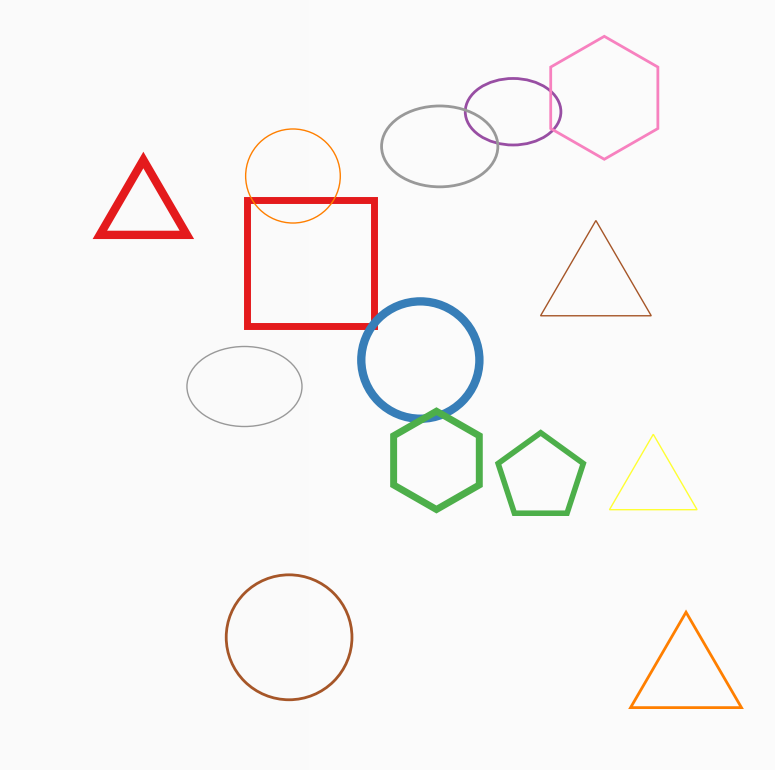[{"shape": "square", "thickness": 2.5, "radius": 0.41, "center": [0.401, 0.659]}, {"shape": "triangle", "thickness": 3, "radius": 0.32, "center": [0.185, 0.727]}, {"shape": "circle", "thickness": 3, "radius": 0.38, "center": [0.542, 0.532]}, {"shape": "hexagon", "thickness": 2.5, "radius": 0.32, "center": [0.563, 0.402]}, {"shape": "pentagon", "thickness": 2, "radius": 0.29, "center": [0.698, 0.38]}, {"shape": "oval", "thickness": 1, "radius": 0.31, "center": [0.662, 0.855]}, {"shape": "triangle", "thickness": 1, "radius": 0.41, "center": [0.885, 0.122]}, {"shape": "circle", "thickness": 0.5, "radius": 0.31, "center": [0.378, 0.771]}, {"shape": "triangle", "thickness": 0.5, "radius": 0.33, "center": [0.843, 0.371]}, {"shape": "triangle", "thickness": 0.5, "radius": 0.41, "center": [0.769, 0.631]}, {"shape": "circle", "thickness": 1, "radius": 0.41, "center": [0.373, 0.172]}, {"shape": "hexagon", "thickness": 1, "radius": 0.4, "center": [0.78, 0.873]}, {"shape": "oval", "thickness": 1, "radius": 0.38, "center": [0.567, 0.81]}, {"shape": "oval", "thickness": 0.5, "radius": 0.37, "center": [0.315, 0.498]}]